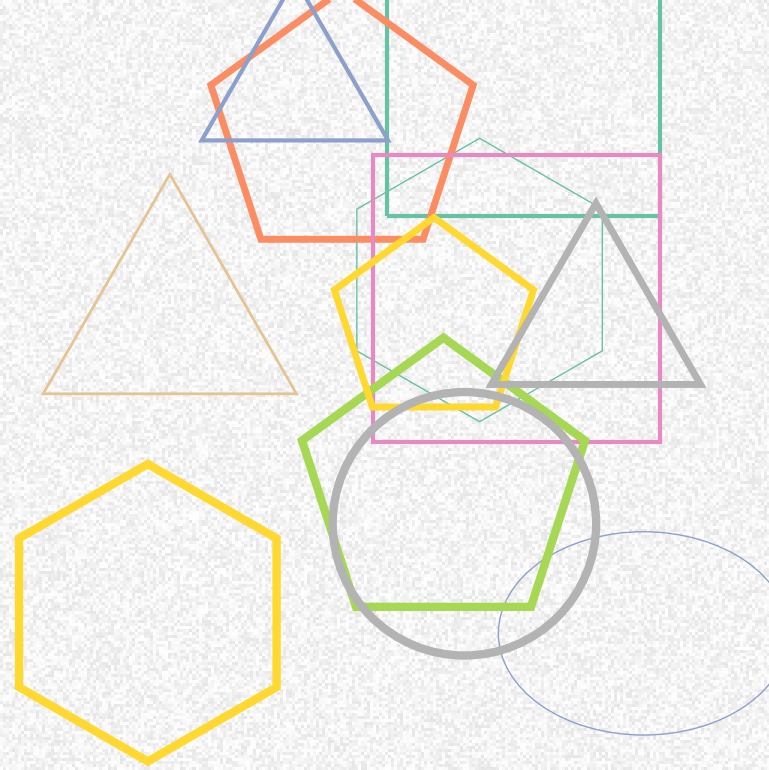[{"shape": "hexagon", "thickness": 0.5, "radius": 0.92, "center": [0.623, 0.636]}, {"shape": "square", "thickness": 1.5, "radius": 0.88, "center": [0.68, 0.896]}, {"shape": "pentagon", "thickness": 2.5, "radius": 0.9, "center": [0.444, 0.834]}, {"shape": "triangle", "thickness": 1.5, "radius": 0.7, "center": [0.383, 0.888]}, {"shape": "oval", "thickness": 0.5, "radius": 0.94, "center": [0.836, 0.177]}, {"shape": "square", "thickness": 1.5, "radius": 0.93, "center": [0.671, 0.613]}, {"shape": "pentagon", "thickness": 3, "radius": 0.97, "center": [0.576, 0.368]}, {"shape": "hexagon", "thickness": 3, "radius": 0.97, "center": [0.192, 0.204]}, {"shape": "pentagon", "thickness": 2.5, "radius": 0.68, "center": [0.564, 0.581]}, {"shape": "triangle", "thickness": 1, "radius": 0.95, "center": [0.221, 0.584]}, {"shape": "circle", "thickness": 3, "radius": 0.86, "center": [0.603, 0.32]}, {"shape": "triangle", "thickness": 2.5, "radius": 0.78, "center": [0.774, 0.579]}]